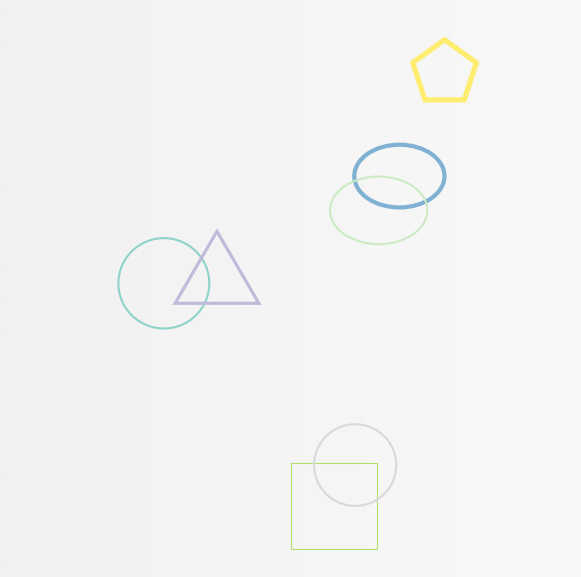[{"shape": "circle", "thickness": 1, "radius": 0.39, "center": [0.282, 0.509]}, {"shape": "triangle", "thickness": 1.5, "radius": 0.42, "center": [0.373, 0.516]}, {"shape": "oval", "thickness": 2, "radius": 0.39, "center": [0.687, 0.694]}, {"shape": "square", "thickness": 0.5, "radius": 0.37, "center": [0.575, 0.123]}, {"shape": "circle", "thickness": 1, "radius": 0.35, "center": [0.611, 0.194]}, {"shape": "oval", "thickness": 1, "radius": 0.42, "center": [0.651, 0.635]}, {"shape": "pentagon", "thickness": 2.5, "radius": 0.29, "center": [0.765, 0.873]}]